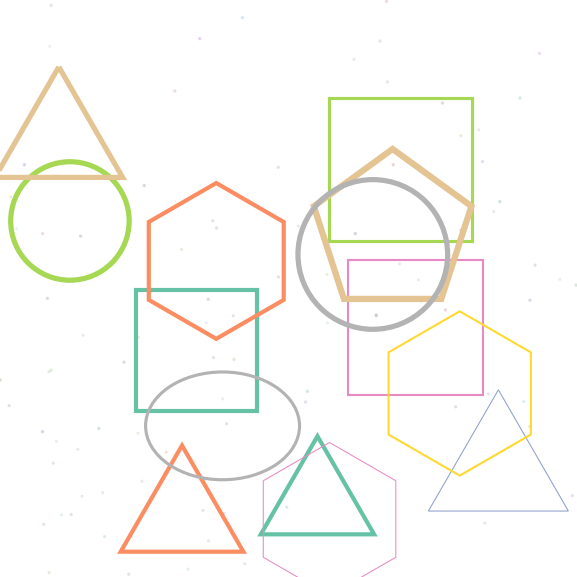[{"shape": "square", "thickness": 2, "radius": 0.53, "center": [0.341, 0.392]}, {"shape": "triangle", "thickness": 2, "radius": 0.57, "center": [0.55, 0.131]}, {"shape": "hexagon", "thickness": 2, "radius": 0.67, "center": [0.374, 0.547]}, {"shape": "triangle", "thickness": 2, "radius": 0.61, "center": [0.315, 0.105]}, {"shape": "triangle", "thickness": 0.5, "radius": 0.7, "center": [0.863, 0.184]}, {"shape": "hexagon", "thickness": 0.5, "radius": 0.66, "center": [0.571, 0.1]}, {"shape": "square", "thickness": 1, "radius": 0.58, "center": [0.719, 0.433]}, {"shape": "circle", "thickness": 2.5, "radius": 0.51, "center": [0.121, 0.617]}, {"shape": "square", "thickness": 1.5, "radius": 0.62, "center": [0.693, 0.705]}, {"shape": "hexagon", "thickness": 1, "radius": 0.71, "center": [0.796, 0.318]}, {"shape": "triangle", "thickness": 2.5, "radius": 0.64, "center": [0.102, 0.756]}, {"shape": "pentagon", "thickness": 3, "radius": 0.72, "center": [0.68, 0.598]}, {"shape": "oval", "thickness": 1.5, "radius": 0.67, "center": [0.385, 0.262]}, {"shape": "circle", "thickness": 2.5, "radius": 0.65, "center": [0.646, 0.559]}]